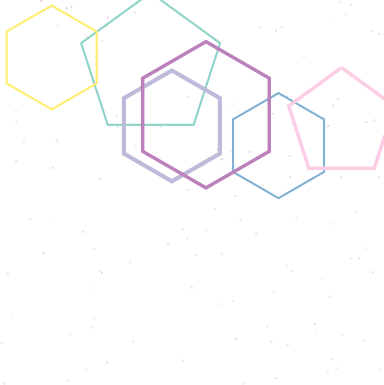[{"shape": "pentagon", "thickness": 1.5, "radius": 0.95, "center": [0.391, 0.829]}, {"shape": "hexagon", "thickness": 3, "radius": 0.72, "center": [0.446, 0.673]}, {"shape": "hexagon", "thickness": 1.5, "radius": 0.68, "center": [0.723, 0.622]}, {"shape": "pentagon", "thickness": 2.5, "radius": 0.72, "center": [0.887, 0.68]}, {"shape": "hexagon", "thickness": 2.5, "radius": 0.95, "center": [0.535, 0.702]}, {"shape": "hexagon", "thickness": 1.5, "radius": 0.67, "center": [0.134, 0.851]}]